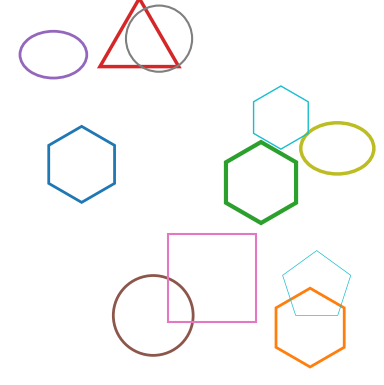[{"shape": "hexagon", "thickness": 2, "radius": 0.49, "center": [0.212, 0.573]}, {"shape": "hexagon", "thickness": 2, "radius": 0.51, "center": [0.806, 0.149]}, {"shape": "hexagon", "thickness": 3, "radius": 0.53, "center": [0.678, 0.526]}, {"shape": "triangle", "thickness": 2.5, "radius": 0.59, "center": [0.362, 0.886]}, {"shape": "oval", "thickness": 2, "radius": 0.43, "center": [0.139, 0.858]}, {"shape": "circle", "thickness": 2, "radius": 0.52, "center": [0.398, 0.181]}, {"shape": "square", "thickness": 1.5, "radius": 0.57, "center": [0.551, 0.277]}, {"shape": "circle", "thickness": 1.5, "radius": 0.43, "center": [0.413, 0.9]}, {"shape": "oval", "thickness": 2.5, "radius": 0.47, "center": [0.876, 0.615]}, {"shape": "pentagon", "thickness": 0.5, "radius": 0.47, "center": [0.823, 0.256]}, {"shape": "hexagon", "thickness": 1, "radius": 0.41, "center": [0.73, 0.695]}]